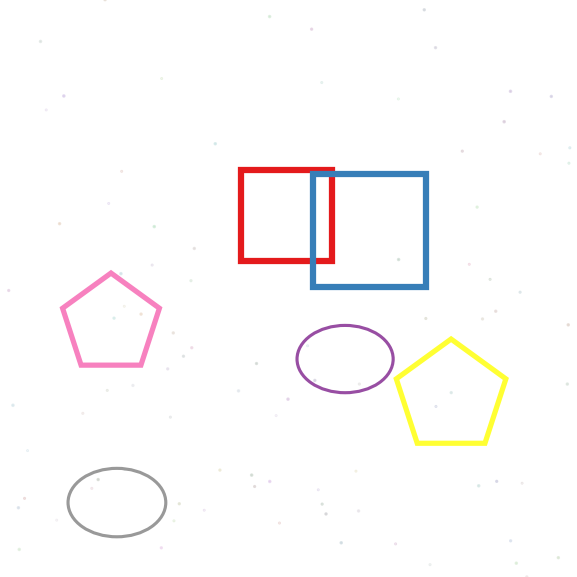[{"shape": "square", "thickness": 3, "radius": 0.39, "center": [0.496, 0.626]}, {"shape": "square", "thickness": 3, "radius": 0.49, "center": [0.64, 0.6]}, {"shape": "oval", "thickness": 1.5, "radius": 0.42, "center": [0.598, 0.377]}, {"shape": "pentagon", "thickness": 2.5, "radius": 0.5, "center": [0.781, 0.312]}, {"shape": "pentagon", "thickness": 2.5, "radius": 0.44, "center": [0.192, 0.438]}, {"shape": "oval", "thickness": 1.5, "radius": 0.42, "center": [0.202, 0.129]}]